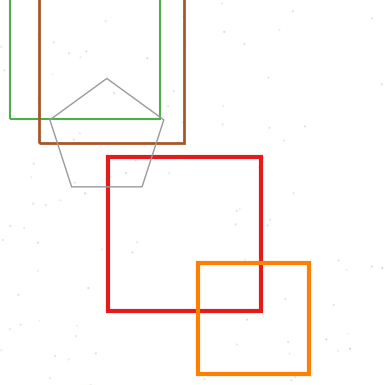[{"shape": "square", "thickness": 3, "radius": 1.0, "center": [0.479, 0.392]}, {"shape": "square", "thickness": 1.5, "radius": 0.97, "center": [0.221, 0.887]}, {"shape": "square", "thickness": 3, "radius": 0.72, "center": [0.658, 0.174]}, {"shape": "square", "thickness": 2, "radius": 0.94, "center": [0.289, 0.818]}, {"shape": "pentagon", "thickness": 1, "radius": 0.78, "center": [0.277, 0.641]}]